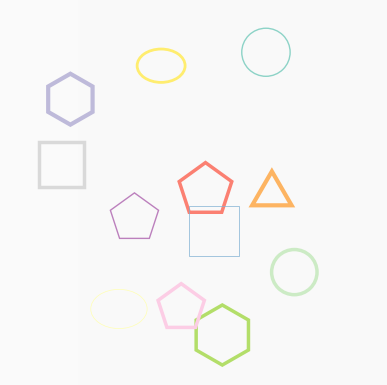[{"shape": "circle", "thickness": 1, "radius": 0.31, "center": [0.686, 0.864]}, {"shape": "oval", "thickness": 0.5, "radius": 0.36, "center": [0.307, 0.197]}, {"shape": "hexagon", "thickness": 3, "radius": 0.33, "center": [0.182, 0.742]}, {"shape": "pentagon", "thickness": 2.5, "radius": 0.36, "center": [0.53, 0.506]}, {"shape": "square", "thickness": 0.5, "radius": 0.33, "center": [0.552, 0.399]}, {"shape": "triangle", "thickness": 3, "radius": 0.29, "center": [0.702, 0.496]}, {"shape": "hexagon", "thickness": 2.5, "radius": 0.39, "center": [0.574, 0.13]}, {"shape": "pentagon", "thickness": 2.5, "radius": 0.31, "center": [0.468, 0.2]}, {"shape": "square", "thickness": 2.5, "radius": 0.29, "center": [0.159, 0.573]}, {"shape": "pentagon", "thickness": 1, "radius": 0.33, "center": [0.347, 0.434]}, {"shape": "circle", "thickness": 2.5, "radius": 0.29, "center": [0.76, 0.293]}, {"shape": "oval", "thickness": 2, "radius": 0.31, "center": [0.416, 0.829]}]